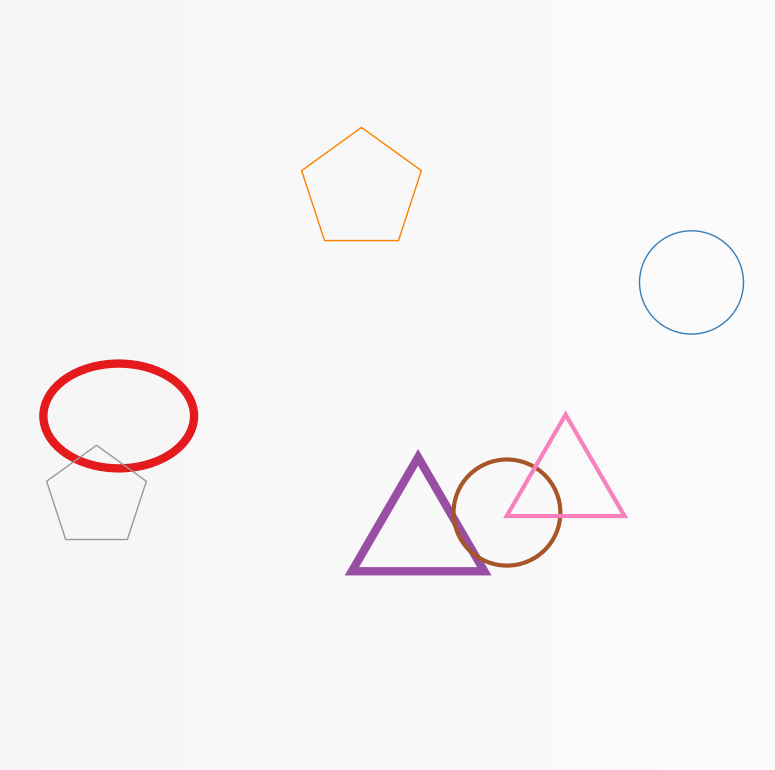[{"shape": "oval", "thickness": 3, "radius": 0.49, "center": [0.153, 0.46]}, {"shape": "circle", "thickness": 0.5, "radius": 0.34, "center": [0.892, 0.633]}, {"shape": "triangle", "thickness": 3, "radius": 0.49, "center": [0.539, 0.307]}, {"shape": "pentagon", "thickness": 0.5, "radius": 0.41, "center": [0.466, 0.753]}, {"shape": "circle", "thickness": 1.5, "radius": 0.34, "center": [0.654, 0.334]}, {"shape": "triangle", "thickness": 1.5, "radius": 0.44, "center": [0.73, 0.374]}, {"shape": "pentagon", "thickness": 0.5, "radius": 0.34, "center": [0.125, 0.354]}]